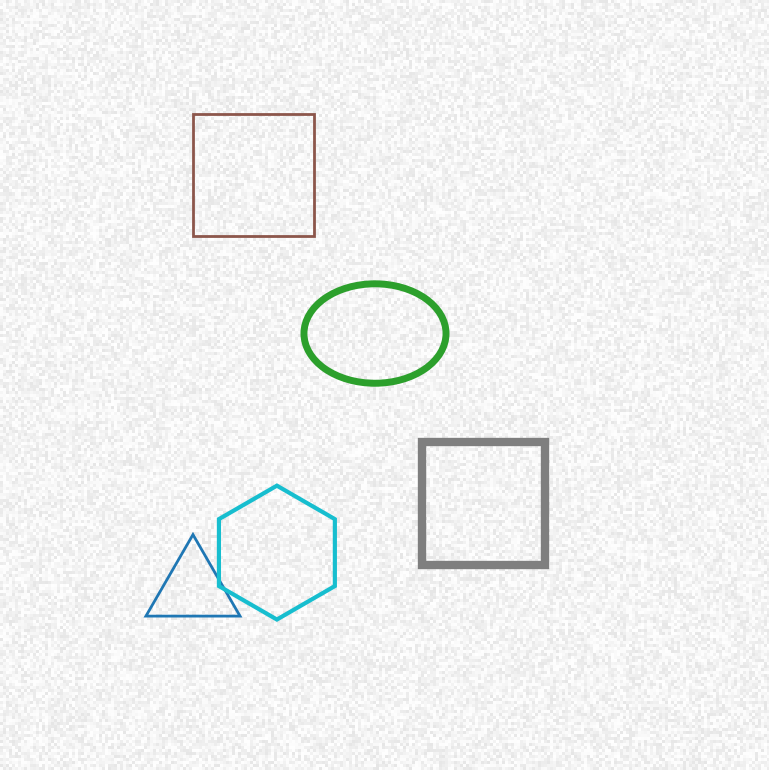[{"shape": "triangle", "thickness": 1, "radius": 0.35, "center": [0.251, 0.235]}, {"shape": "oval", "thickness": 2.5, "radius": 0.46, "center": [0.487, 0.567]}, {"shape": "square", "thickness": 1, "radius": 0.39, "center": [0.329, 0.773]}, {"shape": "square", "thickness": 3, "radius": 0.4, "center": [0.628, 0.346]}, {"shape": "hexagon", "thickness": 1.5, "radius": 0.43, "center": [0.36, 0.282]}]